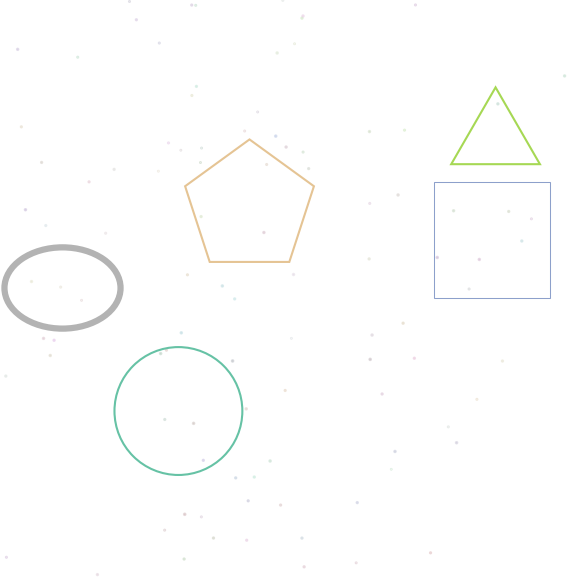[{"shape": "circle", "thickness": 1, "radius": 0.55, "center": [0.309, 0.287]}, {"shape": "square", "thickness": 0.5, "radius": 0.5, "center": [0.852, 0.584]}, {"shape": "triangle", "thickness": 1, "radius": 0.44, "center": [0.858, 0.759]}, {"shape": "pentagon", "thickness": 1, "radius": 0.59, "center": [0.432, 0.64]}, {"shape": "oval", "thickness": 3, "radius": 0.5, "center": [0.108, 0.5]}]